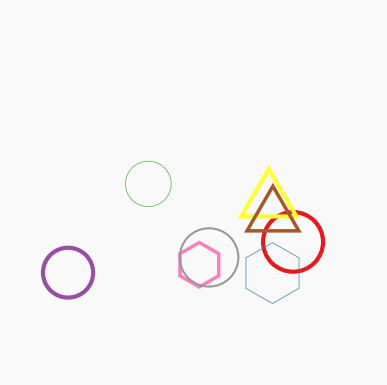[{"shape": "circle", "thickness": 3, "radius": 0.39, "center": [0.756, 0.372]}, {"shape": "hexagon", "thickness": 0.5, "radius": 0.4, "center": [0.703, 0.291]}, {"shape": "circle", "thickness": 0.5, "radius": 0.3, "center": [0.383, 0.522]}, {"shape": "circle", "thickness": 3, "radius": 0.32, "center": [0.176, 0.292]}, {"shape": "triangle", "thickness": 3, "radius": 0.41, "center": [0.694, 0.479]}, {"shape": "triangle", "thickness": 2.5, "radius": 0.39, "center": [0.704, 0.439]}, {"shape": "hexagon", "thickness": 2.5, "radius": 0.29, "center": [0.514, 0.312]}, {"shape": "circle", "thickness": 1.5, "radius": 0.38, "center": [0.539, 0.331]}]